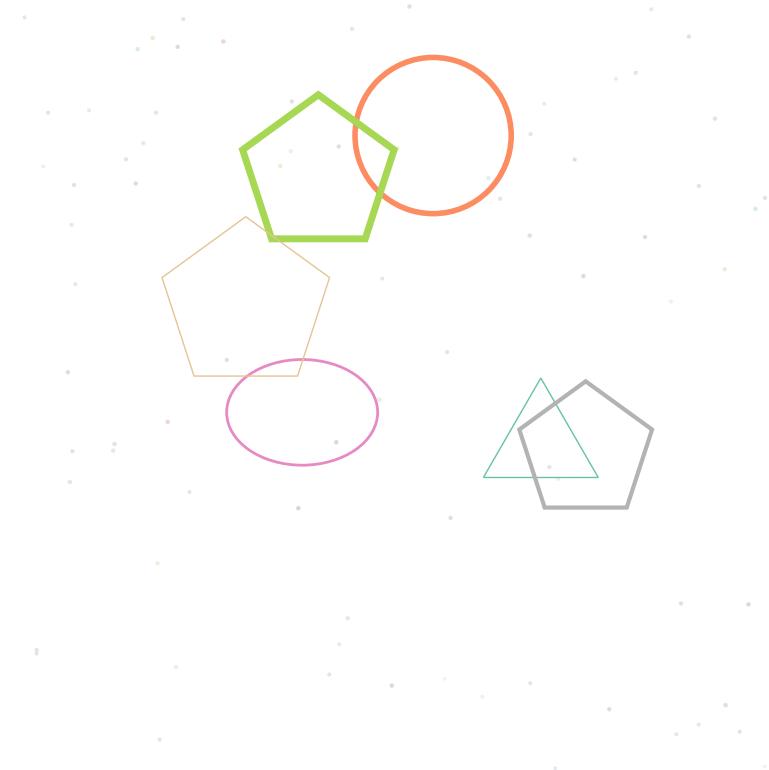[{"shape": "triangle", "thickness": 0.5, "radius": 0.43, "center": [0.702, 0.423]}, {"shape": "circle", "thickness": 2, "radius": 0.51, "center": [0.562, 0.824]}, {"shape": "oval", "thickness": 1, "radius": 0.49, "center": [0.392, 0.464]}, {"shape": "pentagon", "thickness": 2.5, "radius": 0.52, "center": [0.413, 0.774]}, {"shape": "pentagon", "thickness": 0.5, "radius": 0.57, "center": [0.319, 0.604]}, {"shape": "pentagon", "thickness": 1.5, "radius": 0.45, "center": [0.761, 0.414]}]